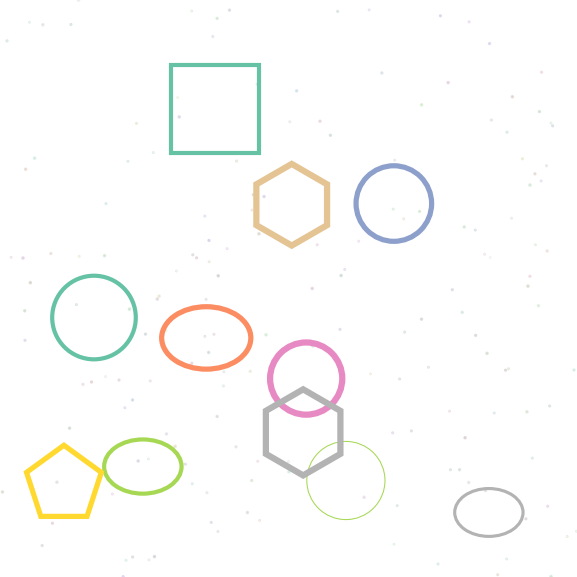[{"shape": "circle", "thickness": 2, "radius": 0.36, "center": [0.163, 0.449]}, {"shape": "square", "thickness": 2, "radius": 0.38, "center": [0.372, 0.81]}, {"shape": "oval", "thickness": 2.5, "radius": 0.39, "center": [0.357, 0.414]}, {"shape": "circle", "thickness": 2.5, "radius": 0.33, "center": [0.682, 0.647]}, {"shape": "circle", "thickness": 3, "radius": 0.31, "center": [0.53, 0.344]}, {"shape": "oval", "thickness": 2, "radius": 0.34, "center": [0.247, 0.191]}, {"shape": "circle", "thickness": 0.5, "radius": 0.34, "center": [0.599, 0.167]}, {"shape": "pentagon", "thickness": 2.5, "radius": 0.34, "center": [0.111, 0.16]}, {"shape": "hexagon", "thickness": 3, "radius": 0.35, "center": [0.505, 0.645]}, {"shape": "oval", "thickness": 1.5, "radius": 0.3, "center": [0.847, 0.112]}, {"shape": "hexagon", "thickness": 3, "radius": 0.37, "center": [0.525, 0.25]}]